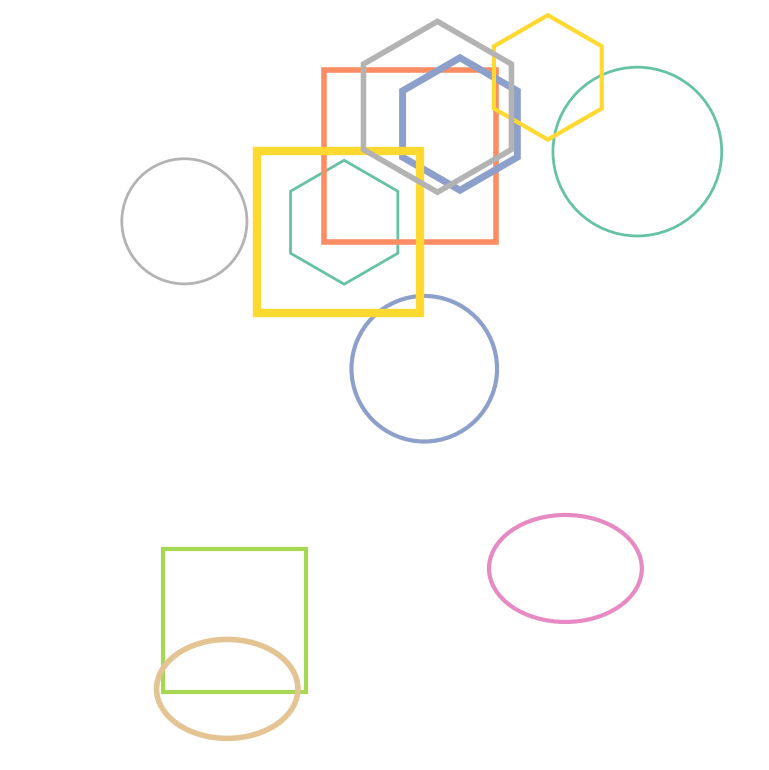[{"shape": "circle", "thickness": 1, "radius": 0.55, "center": [0.828, 0.803]}, {"shape": "hexagon", "thickness": 1, "radius": 0.4, "center": [0.447, 0.711]}, {"shape": "square", "thickness": 2, "radius": 0.56, "center": [0.532, 0.798]}, {"shape": "hexagon", "thickness": 2.5, "radius": 0.43, "center": [0.597, 0.839]}, {"shape": "circle", "thickness": 1.5, "radius": 0.47, "center": [0.551, 0.521]}, {"shape": "oval", "thickness": 1.5, "radius": 0.5, "center": [0.734, 0.262]}, {"shape": "square", "thickness": 1.5, "radius": 0.46, "center": [0.304, 0.194]}, {"shape": "square", "thickness": 3, "radius": 0.53, "center": [0.44, 0.699]}, {"shape": "hexagon", "thickness": 1.5, "radius": 0.4, "center": [0.711, 0.899]}, {"shape": "oval", "thickness": 2, "radius": 0.46, "center": [0.295, 0.105]}, {"shape": "circle", "thickness": 1, "radius": 0.41, "center": [0.239, 0.713]}, {"shape": "hexagon", "thickness": 2, "radius": 0.55, "center": [0.568, 0.861]}]